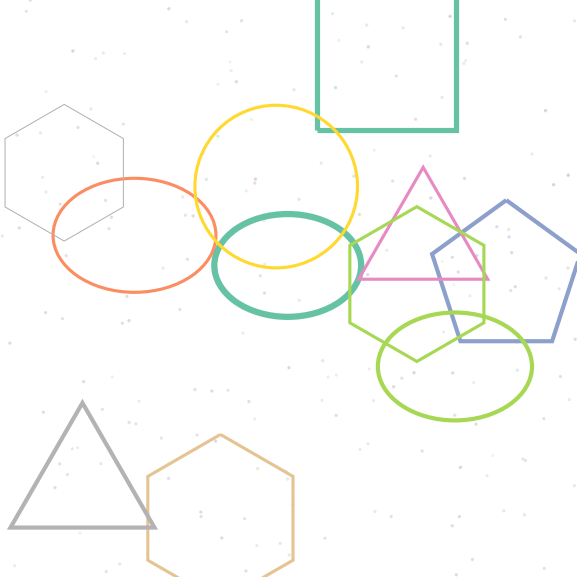[{"shape": "square", "thickness": 2.5, "radius": 0.6, "center": [0.669, 0.894]}, {"shape": "oval", "thickness": 3, "radius": 0.64, "center": [0.498, 0.539]}, {"shape": "oval", "thickness": 1.5, "radius": 0.71, "center": [0.233, 0.592]}, {"shape": "pentagon", "thickness": 2, "radius": 0.68, "center": [0.877, 0.518]}, {"shape": "triangle", "thickness": 1.5, "radius": 0.65, "center": [0.733, 0.58]}, {"shape": "hexagon", "thickness": 1.5, "radius": 0.67, "center": [0.722, 0.507]}, {"shape": "oval", "thickness": 2, "radius": 0.67, "center": [0.788, 0.365]}, {"shape": "circle", "thickness": 1.5, "radius": 0.7, "center": [0.478, 0.676]}, {"shape": "hexagon", "thickness": 1.5, "radius": 0.73, "center": [0.382, 0.102]}, {"shape": "triangle", "thickness": 2, "radius": 0.72, "center": [0.143, 0.158]}, {"shape": "hexagon", "thickness": 0.5, "radius": 0.59, "center": [0.111, 0.7]}]